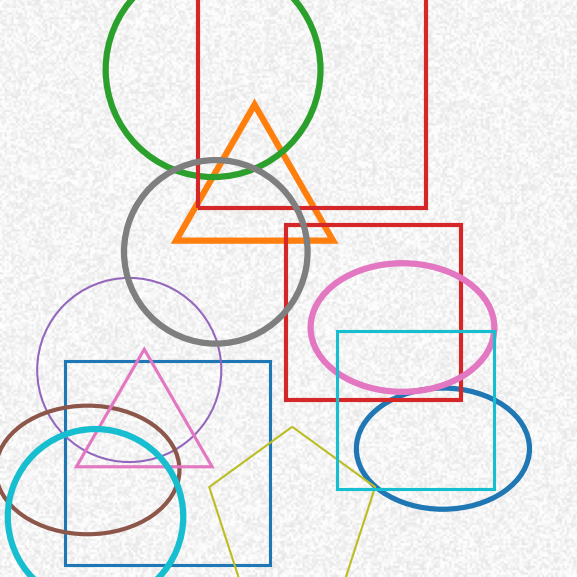[{"shape": "square", "thickness": 1.5, "radius": 0.89, "center": [0.29, 0.197]}, {"shape": "oval", "thickness": 2.5, "radius": 0.75, "center": [0.767, 0.222]}, {"shape": "triangle", "thickness": 3, "radius": 0.79, "center": [0.441, 0.661]}, {"shape": "circle", "thickness": 3, "radius": 0.93, "center": [0.369, 0.879]}, {"shape": "square", "thickness": 2, "radius": 0.99, "center": [0.54, 0.837]}, {"shape": "square", "thickness": 2, "radius": 0.76, "center": [0.647, 0.458]}, {"shape": "circle", "thickness": 1, "radius": 0.8, "center": [0.224, 0.358]}, {"shape": "oval", "thickness": 2, "radius": 0.8, "center": [0.152, 0.185]}, {"shape": "oval", "thickness": 3, "radius": 0.8, "center": [0.697, 0.432]}, {"shape": "triangle", "thickness": 1.5, "radius": 0.68, "center": [0.25, 0.259]}, {"shape": "circle", "thickness": 3, "radius": 0.79, "center": [0.374, 0.563]}, {"shape": "pentagon", "thickness": 1, "radius": 0.76, "center": [0.506, 0.109]}, {"shape": "circle", "thickness": 3, "radius": 0.76, "center": [0.165, 0.104]}, {"shape": "square", "thickness": 1.5, "radius": 0.68, "center": [0.719, 0.289]}]